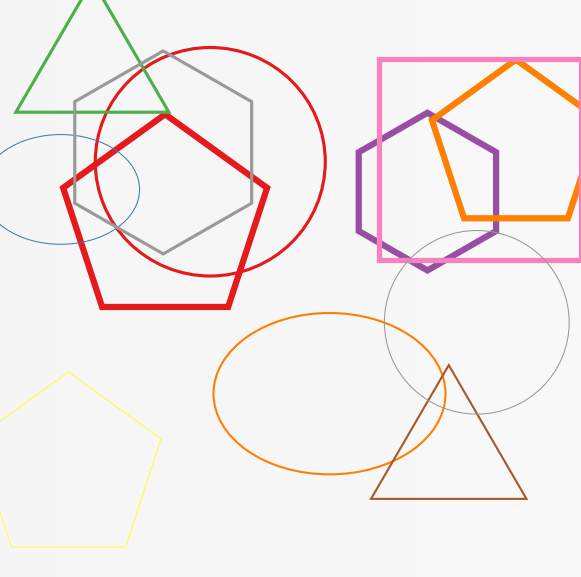[{"shape": "pentagon", "thickness": 3, "radius": 0.92, "center": [0.284, 0.617]}, {"shape": "circle", "thickness": 1.5, "radius": 0.99, "center": [0.362, 0.719]}, {"shape": "oval", "thickness": 0.5, "radius": 0.68, "center": [0.104, 0.671]}, {"shape": "triangle", "thickness": 1.5, "radius": 0.76, "center": [0.159, 0.881]}, {"shape": "hexagon", "thickness": 3, "radius": 0.68, "center": [0.735, 0.667]}, {"shape": "pentagon", "thickness": 3, "radius": 0.76, "center": [0.888, 0.744]}, {"shape": "oval", "thickness": 1, "radius": 1.0, "center": [0.567, 0.317]}, {"shape": "pentagon", "thickness": 0.5, "radius": 0.84, "center": [0.118, 0.188]}, {"shape": "triangle", "thickness": 1, "radius": 0.77, "center": [0.772, 0.212]}, {"shape": "square", "thickness": 2.5, "radius": 0.87, "center": [0.826, 0.722]}, {"shape": "circle", "thickness": 0.5, "radius": 0.79, "center": [0.82, 0.441]}, {"shape": "hexagon", "thickness": 1.5, "radius": 0.88, "center": [0.281, 0.735]}]